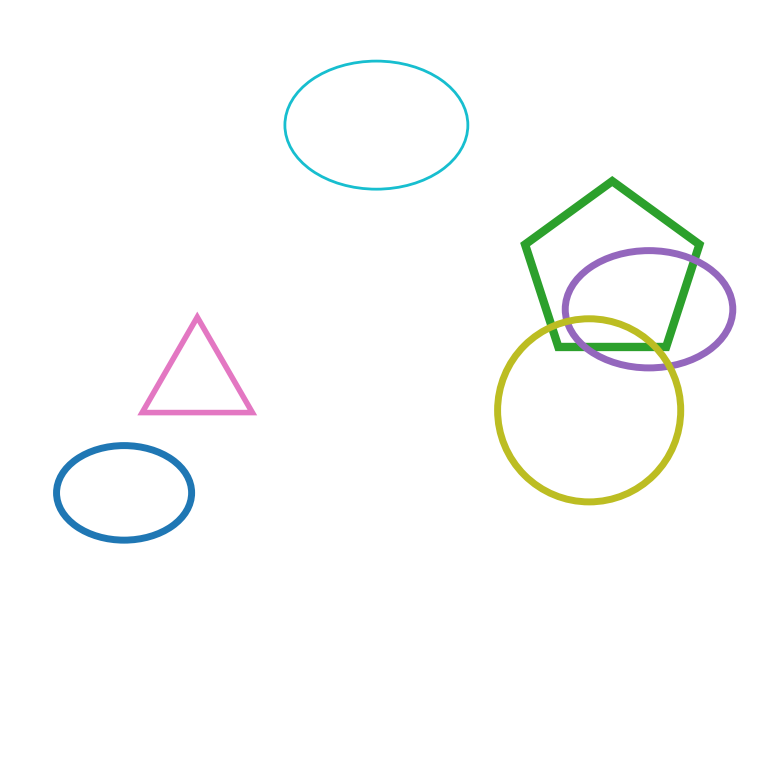[{"shape": "oval", "thickness": 2.5, "radius": 0.44, "center": [0.161, 0.36]}, {"shape": "pentagon", "thickness": 3, "radius": 0.6, "center": [0.795, 0.646]}, {"shape": "oval", "thickness": 2.5, "radius": 0.54, "center": [0.843, 0.598]}, {"shape": "triangle", "thickness": 2, "radius": 0.41, "center": [0.256, 0.505]}, {"shape": "circle", "thickness": 2.5, "radius": 0.59, "center": [0.765, 0.467]}, {"shape": "oval", "thickness": 1, "radius": 0.59, "center": [0.489, 0.837]}]